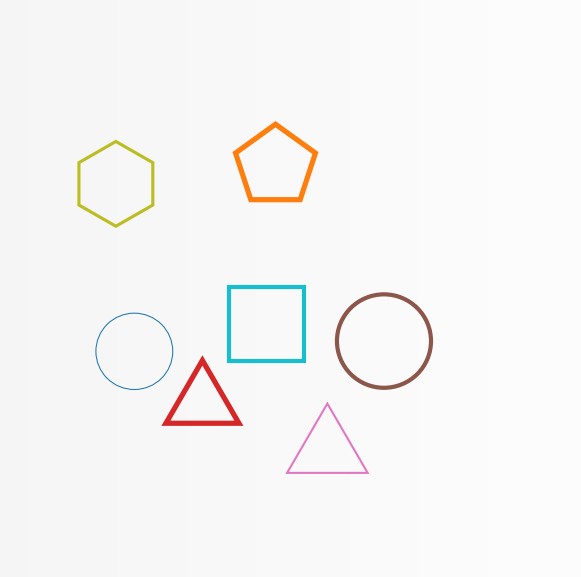[{"shape": "circle", "thickness": 0.5, "radius": 0.33, "center": [0.231, 0.391]}, {"shape": "pentagon", "thickness": 2.5, "radius": 0.36, "center": [0.474, 0.712]}, {"shape": "triangle", "thickness": 2.5, "radius": 0.36, "center": [0.348, 0.302]}, {"shape": "circle", "thickness": 2, "radius": 0.4, "center": [0.661, 0.409]}, {"shape": "triangle", "thickness": 1, "radius": 0.4, "center": [0.563, 0.22]}, {"shape": "hexagon", "thickness": 1.5, "radius": 0.37, "center": [0.199, 0.681]}, {"shape": "square", "thickness": 2, "radius": 0.32, "center": [0.458, 0.439]}]